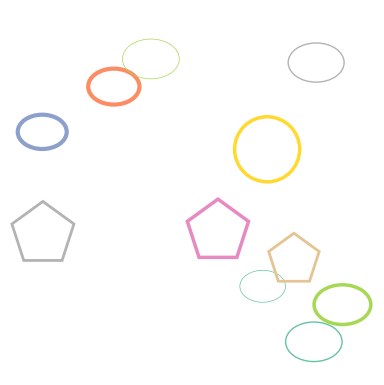[{"shape": "oval", "thickness": 1, "radius": 0.37, "center": [0.815, 0.112]}, {"shape": "oval", "thickness": 0.5, "radius": 0.3, "center": [0.682, 0.256]}, {"shape": "oval", "thickness": 3, "radius": 0.33, "center": [0.296, 0.775]}, {"shape": "oval", "thickness": 3, "radius": 0.32, "center": [0.11, 0.658]}, {"shape": "pentagon", "thickness": 2.5, "radius": 0.42, "center": [0.566, 0.399]}, {"shape": "oval", "thickness": 0.5, "radius": 0.37, "center": [0.392, 0.847]}, {"shape": "oval", "thickness": 2.5, "radius": 0.37, "center": [0.889, 0.209]}, {"shape": "circle", "thickness": 2.5, "radius": 0.42, "center": [0.694, 0.612]}, {"shape": "pentagon", "thickness": 2, "radius": 0.34, "center": [0.763, 0.325]}, {"shape": "pentagon", "thickness": 2, "radius": 0.42, "center": [0.111, 0.392]}, {"shape": "oval", "thickness": 1, "radius": 0.36, "center": [0.821, 0.838]}]